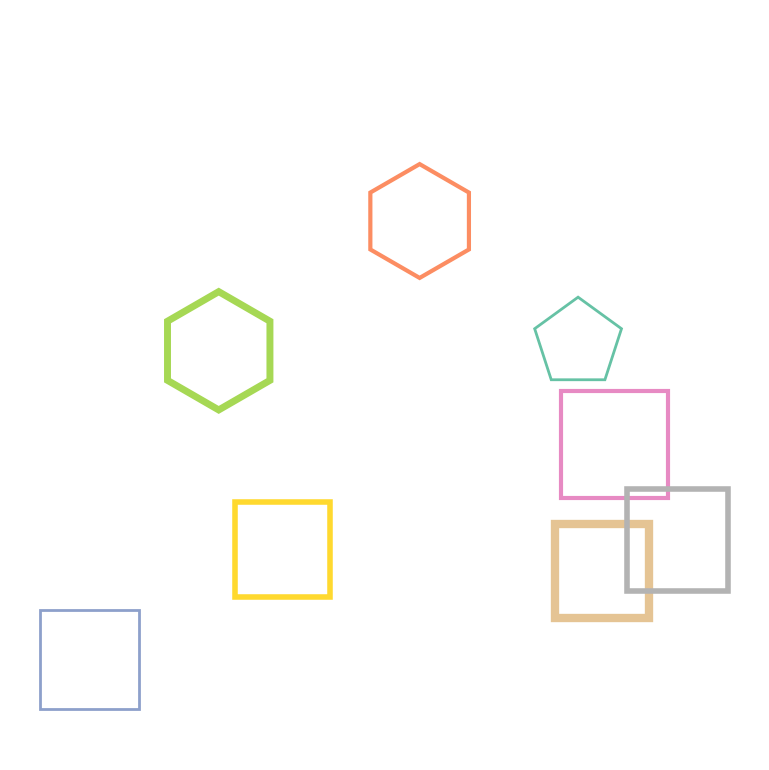[{"shape": "pentagon", "thickness": 1, "radius": 0.3, "center": [0.751, 0.555]}, {"shape": "hexagon", "thickness": 1.5, "radius": 0.37, "center": [0.545, 0.713]}, {"shape": "square", "thickness": 1, "radius": 0.32, "center": [0.116, 0.144]}, {"shape": "square", "thickness": 1.5, "radius": 0.35, "center": [0.798, 0.422]}, {"shape": "hexagon", "thickness": 2.5, "radius": 0.38, "center": [0.284, 0.544]}, {"shape": "square", "thickness": 2, "radius": 0.31, "center": [0.367, 0.286]}, {"shape": "square", "thickness": 3, "radius": 0.31, "center": [0.782, 0.259]}, {"shape": "square", "thickness": 2, "radius": 0.33, "center": [0.88, 0.298]}]